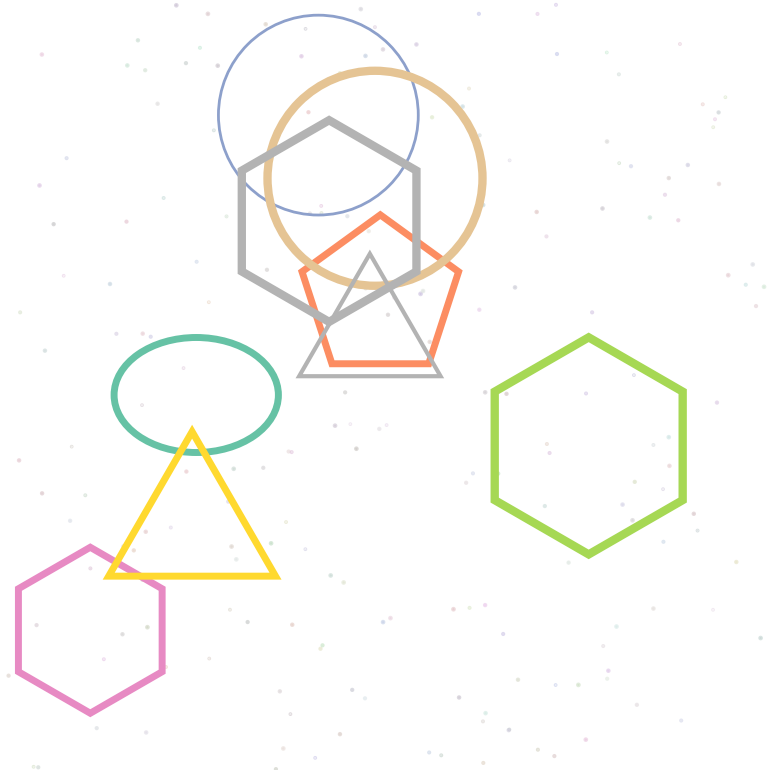[{"shape": "oval", "thickness": 2.5, "radius": 0.53, "center": [0.255, 0.487]}, {"shape": "pentagon", "thickness": 2.5, "radius": 0.53, "center": [0.494, 0.614]}, {"shape": "circle", "thickness": 1, "radius": 0.65, "center": [0.413, 0.851]}, {"shape": "hexagon", "thickness": 2.5, "radius": 0.54, "center": [0.117, 0.181]}, {"shape": "hexagon", "thickness": 3, "radius": 0.7, "center": [0.765, 0.421]}, {"shape": "triangle", "thickness": 2.5, "radius": 0.63, "center": [0.249, 0.314]}, {"shape": "circle", "thickness": 3, "radius": 0.7, "center": [0.487, 0.768]}, {"shape": "triangle", "thickness": 1.5, "radius": 0.53, "center": [0.48, 0.564]}, {"shape": "hexagon", "thickness": 3, "radius": 0.65, "center": [0.427, 0.713]}]